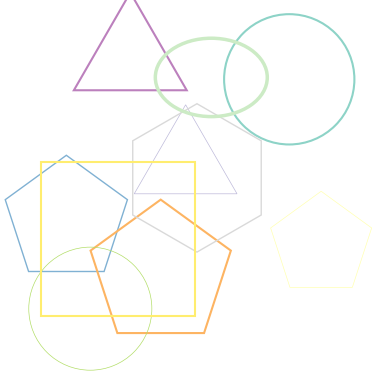[{"shape": "circle", "thickness": 1.5, "radius": 0.85, "center": [0.751, 0.794]}, {"shape": "pentagon", "thickness": 0.5, "radius": 0.69, "center": [0.834, 0.365]}, {"shape": "triangle", "thickness": 0.5, "radius": 0.77, "center": [0.482, 0.574]}, {"shape": "pentagon", "thickness": 1, "radius": 0.83, "center": [0.172, 0.43]}, {"shape": "pentagon", "thickness": 1.5, "radius": 0.96, "center": [0.417, 0.29]}, {"shape": "circle", "thickness": 0.5, "radius": 0.8, "center": [0.235, 0.198]}, {"shape": "hexagon", "thickness": 1, "radius": 0.96, "center": [0.512, 0.538]}, {"shape": "triangle", "thickness": 1.5, "radius": 0.85, "center": [0.338, 0.85]}, {"shape": "oval", "thickness": 2.5, "radius": 0.73, "center": [0.549, 0.799]}, {"shape": "square", "thickness": 1.5, "radius": 1.0, "center": [0.306, 0.379]}]